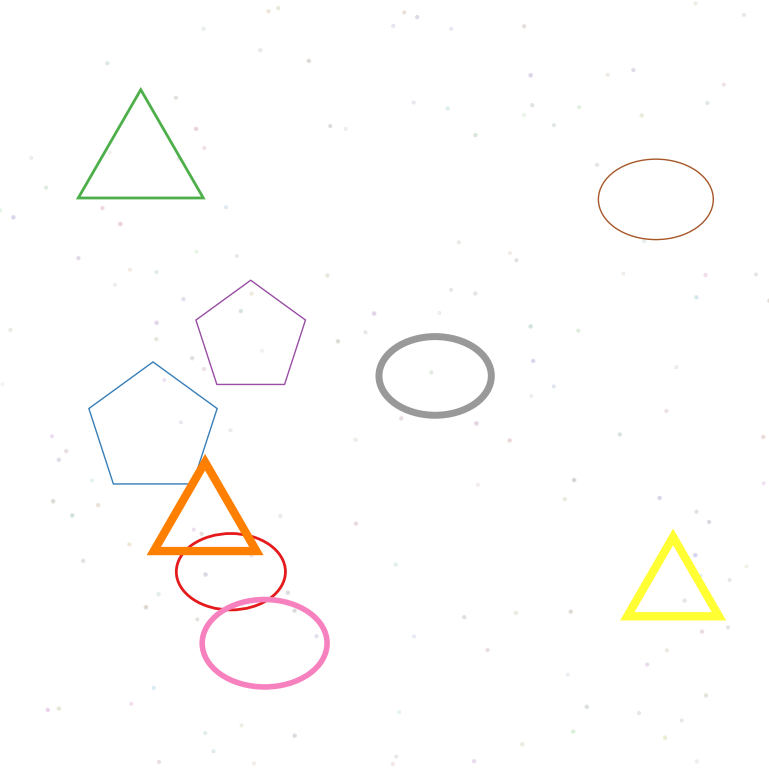[{"shape": "oval", "thickness": 1, "radius": 0.35, "center": [0.3, 0.258]}, {"shape": "pentagon", "thickness": 0.5, "radius": 0.44, "center": [0.199, 0.442]}, {"shape": "triangle", "thickness": 1, "radius": 0.47, "center": [0.183, 0.79]}, {"shape": "pentagon", "thickness": 0.5, "radius": 0.37, "center": [0.326, 0.561]}, {"shape": "triangle", "thickness": 3, "radius": 0.38, "center": [0.266, 0.323]}, {"shape": "triangle", "thickness": 3, "radius": 0.34, "center": [0.874, 0.234]}, {"shape": "oval", "thickness": 0.5, "radius": 0.37, "center": [0.852, 0.741]}, {"shape": "oval", "thickness": 2, "radius": 0.41, "center": [0.344, 0.165]}, {"shape": "oval", "thickness": 2.5, "radius": 0.36, "center": [0.565, 0.512]}]